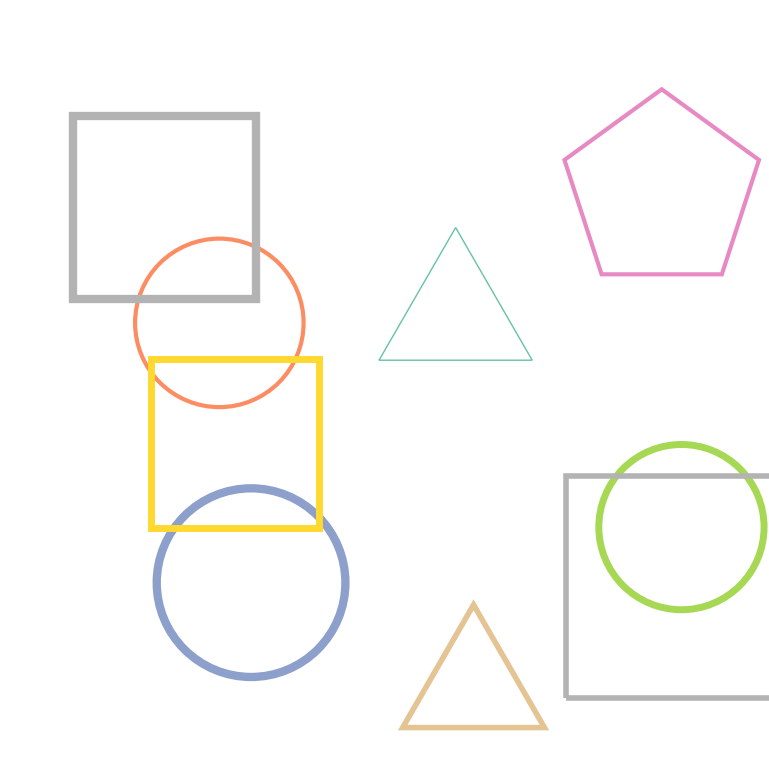[{"shape": "triangle", "thickness": 0.5, "radius": 0.57, "center": [0.592, 0.59]}, {"shape": "circle", "thickness": 1.5, "radius": 0.55, "center": [0.285, 0.581]}, {"shape": "circle", "thickness": 3, "radius": 0.61, "center": [0.326, 0.243]}, {"shape": "pentagon", "thickness": 1.5, "radius": 0.66, "center": [0.859, 0.751]}, {"shape": "circle", "thickness": 2.5, "radius": 0.54, "center": [0.885, 0.315]}, {"shape": "square", "thickness": 2.5, "radius": 0.55, "center": [0.306, 0.424]}, {"shape": "triangle", "thickness": 2, "radius": 0.53, "center": [0.615, 0.108]}, {"shape": "square", "thickness": 3, "radius": 0.59, "center": [0.214, 0.73]}, {"shape": "square", "thickness": 2, "radius": 0.72, "center": [0.879, 0.238]}]